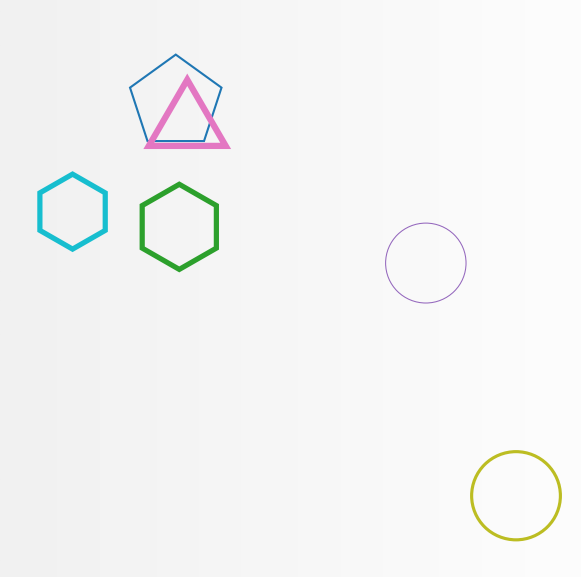[{"shape": "pentagon", "thickness": 1, "radius": 0.41, "center": [0.302, 0.822]}, {"shape": "hexagon", "thickness": 2.5, "radius": 0.37, "center": [0.308, 0.606]}, {"shape": "circle", "thickness": 0.5, "radius": 0.35, "center": [0.733, 0.544]}, {"shape": "triangle", "thickness": 3, "radius": 0.38, "center": [0.322, 0.785]}, {"shape": "circle", "thickness": 1.5, "radius": 0.38, "center": [0.888, 0.141]}, {"shape": "hexagon", "thickness": 2.5, "radius": 0.32, "center": [0.125, 0.633]}]